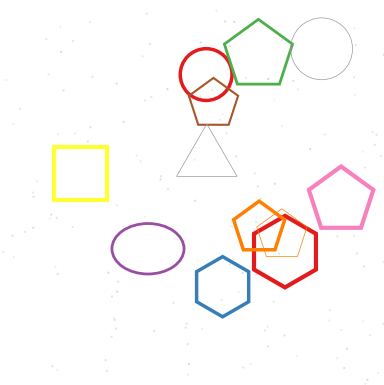[{"shape": "hexagon", "thickness": 3, "radius": 0.46, "center": [0.74, 0.346]}, {"shape": "circle", "thickness": 2.5, "radius": 0.34, "center": [0.535, 0.806]}, {"shape": "hexagon", "thickness": 2.5, "radius": 0.39, "center": [0.578, 0.255]}, {"shape": "pentagon", "thickness": 2, "radius": 0.47, "center": [0.671, 0.857]}, {"shape": "oval", "thickness": 2, "radius": 0.47, "center": [0.384, 0.354]}, {"shape": "pentagon", "thickness": 0.5, "radius": 0.34, "center": [0.732, 0.389]}, {"shape": "pentagon", "thickness": 2.5, "radius": 0.35, "center": [0.673, 0.408]}, {"shape": "square", "thickness": 3, "radius": 0.34, "center": [0.209, 0.549]}, {"shape": "pentagon", "thickness": 1.5, "radius": 0.34, "center": [0.554, 0.73]}, {"shape": "pentagon", "thickness": 3, "radius": 0.44, "center": [0.886, 0.48]}, {"shape": "triangle", "thickness": 0.5, "radius": 0.45, "center": [0.537, 0.587]}, {"shape": "circle", "thickness": 0.5, "radius": 0.4, "center": [0.835, 0.873]}]